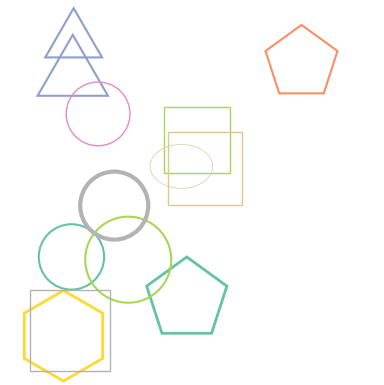[{"shape": "pentagon", "thickness": 2, "radius": 0.55, "center": [0.485, 0.223]}, {"shape": "circle", "thickness": 1.5, "radius": 0.42, "center": [0.186, 0.333]}, {"shape": "pentagon", "thickness": 1.5, "radius": 0.49, "center": [0.783, 0.837]}, {"shape": "triangle", "thickness": 1.5, "radius": 0.53, "center": [0.189, 0.804]}, {"shape": "triangle", "thickness": 1.5, "radius": 0.43, "center": [0.191, 0.893]}, {"shape": "circle", "thickness": 1, "radius": 0.41, "center": [0.255, 0.704]}, {"shape": "square", "thickness": 1, "radius": 0.43, "center": [0.513, 0.637]}, {"shape": "circle", "thickness": 1.5, "radius": 0.56, "center": [0.333, 0.325]}, {"shape": "hexagon", "thickness": 2, "radius": 0.59, "center": [0.165, 0.128]}, {"shape": "square", "thickness": 1, "radius": 0.48, "center": [0.532, 0.562]}, {"shape": "oval", "thickness": 0.5, "radius": 0.41, "center": [0.471, 0.568]}, {"shape": "square", "thickness": 1, "radius": 0.52, "center": [0.181, 0.142]}, {"shape": "circle", "thickness": 3, "radius": 0.44, "center": [0.297, 0.466]}]